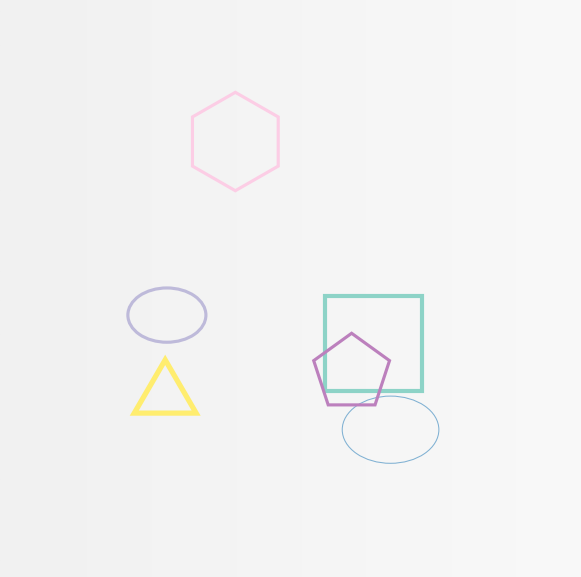[{"shape": "square", "thickness": 2, "radius": 0.41, "center": [0.643, 0.404]}, {"shape": "oval", "thickness": 1.5, "radius": 0.34, "center": [0.287, 0.454]}, {"shape": "oval", "thickness": 0.5, "radius": 0.42, "center": [0.672, 0.255]}, {"shape": "hexagon", "thickness": 1.5, "radius": 0.43, "center": [0.405, 0.754]}, {"shape": "pentagon", "thickness": 1.5, "radius": 0.34, "center": [0.605, 0.353]}, {"shape": "triangle", "thickness": 2.5, "radius": 0.31, "center": [0.284, 0.315]}]